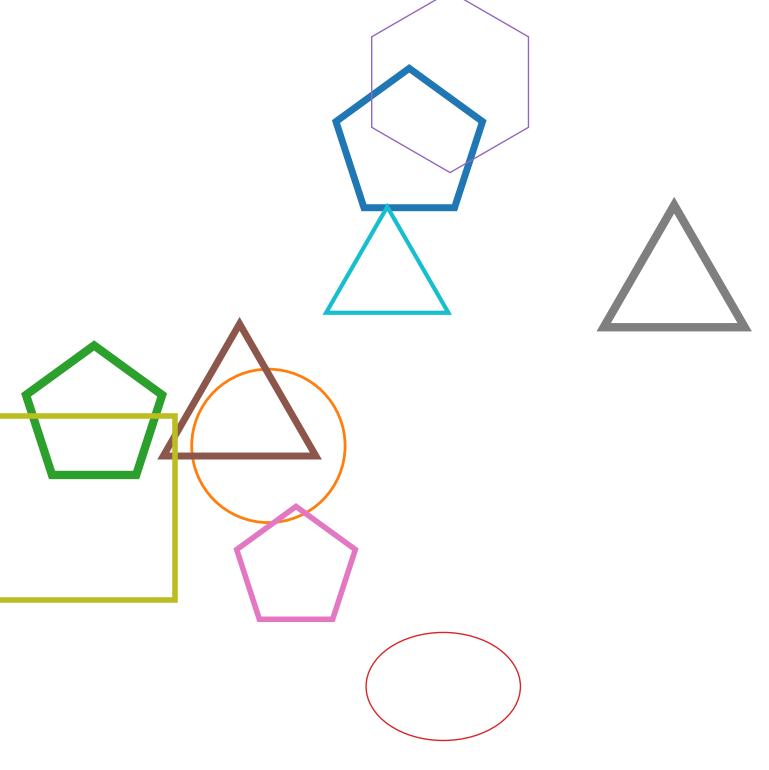[{"shape": "pentagon", "thickness": 2.5, "radius": 0.5, "center": [0.531, 0.811]}, {"shape": "circle", "thickness": 1, "radius": 0.5, "center": [0.349, 0.421]}, {"shape": "pentagon", "thickness": 3, "radius": 0.46, "center": [0.122, 0.458]}, {"shape": "oval", "thickness": 0.5, "radius": 0.5, "center": [0.576, 0.108]}, {"shape": "hexagon", "thickness": 0.5, "radius": 0.59, "center": [0.585, 0.893]}, {"shape": "triangle", "thickness": 2.5, "radius": 0.57, "center": [0.311, 0.465]}, {"shape": "pentagon", "thickness": 2, "radius": 0.41, "center": [0.384, 0.261]}, {"shape": "triangle", "thickness": 3, "radius": 0.53, "center": [0.876, 0.628]}, {"shape": "square", "thickness": 2, "radius": 0.6, "center": [0.108, 0.34]}, {"shape": "triangle", "thickness": 1.5, "radius": 0.46, "center": [0.503, 0.64]}]